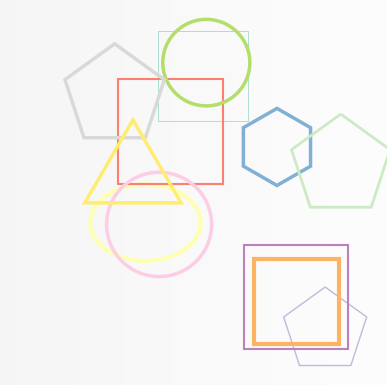[{"shape": "square", "thickness": 0.5, "radius": 0.58, "center": [0.524, 0.802]}, {"shape": "oval", "thickness": 3, "radius": 0.71, "center": [0.375, 0.422]}, {"shape": "pentagon", "thickness": 1, "radius": 0.56, "center": [0.839, 0.142]}, {"shape": "square", "thickness": 1.5, "radius": 0.68, "center": [0.44, 0.658]}, {"shape": "hexagon", "thickness": 2.5, "radius": 0.5, "center": [0.715, 0.618]}, {"shape": "square", "thickness": 3, "radius": 0.55, "center": [0.765, 0.216]}, {"shape": "circle", "thickness": 2.5, "radius": 0.56, "center": [0.532, 0.837]}, {"shape": "circle", "thickness": 2.5, "radius": 0.68, "center": [0.411, 0.417]}, {"shape": "pentagon", "thickness": 2.5, "radius": 0.67, "center": [0.296, 0.751]}, {"shape": "square", "thickness": 1.5, "radius": 0.67, "center": [0.763, 0.229]}, {"shape": "pentagon", "thickness": 2, "radius": 0.67, "center": [0.879, 0.57]}, {"shape": "triangle", "thickness": 2.5, "radius": 0.72, "center": [0.343, 0.545]}]